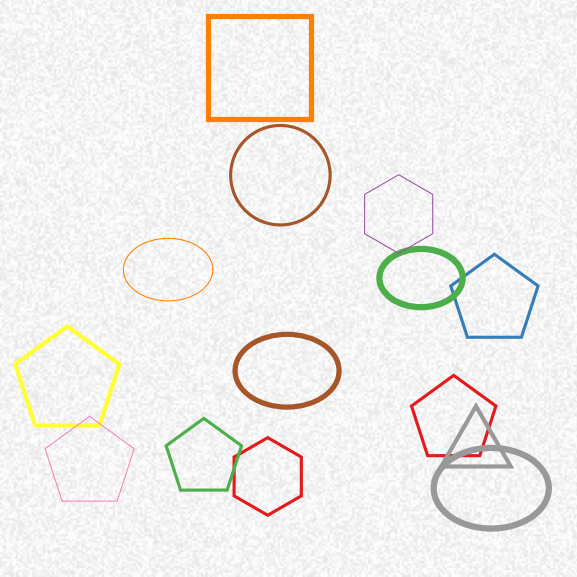[{"shape": "hexagon", "thickness": 1.5, "radius": 0.34, "center": [0.464, 0.174]}, {"shape": "pentagon", "thickness": 1.5, "radius": 0.38, "center": [0.786, 0.272]}, {"shape": "pentagon", "thickness": 1.5, "radius": 0.4, "center": [0.856, 0.479]}, {"shape": "pentagon", "thickness": 1.5, "radius": 0.34, "center": [0.353, 0.206]}, {"shape": "oval", "thickness": 3, "radius": 0.36, "center": [0.729, 0.518]}, {"shape": "hexagon", "thickness": 0.5, "radius": 0.34, "center": [0.69, 0.628]}, {"shape": "oval", "thickness": 0.5, "radius": 0.39, "center": [0.291, 0.532]}, {"shape": "square", "thickness": 2.5, "radius": 0.45, "center": [0.449, 0.882]}, {"shape": "pentagon", "thickness": 2, "radius": 0.47, "center": [0.117, 0.339]}, {"shape": "oval", "thickness": 2.5, "radius": 0.45, "center": [0.497, 0.357]}, {"shape": "circle", "thickness": 1.5, "radius": 0.43, "center": [0.486, 0.696]}, {"shape": "pentagon", "thickness": 0.5, "radius": 0.41, "center": [0.155, 0.197]}, {"shape": "oval", "thickness": 3, "radius": 0.5, "center": [0.851, 0.154]}, {"shape": "triangle", "thickness": 2, "radius": 0.35, "center": [0.824, 0.226]}]